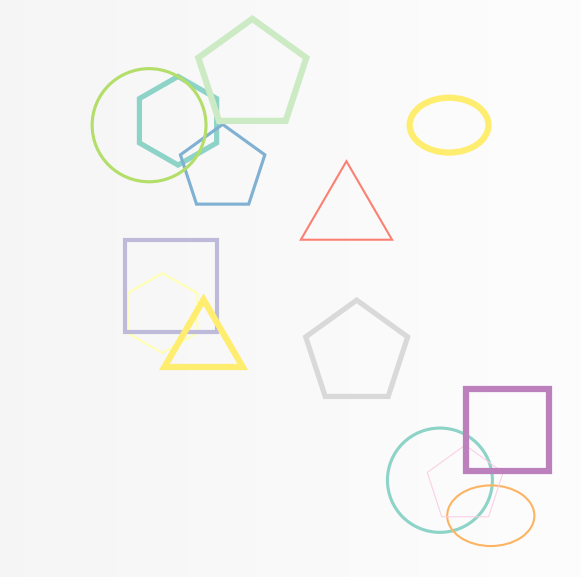[{"shape": "circle", "thickness": 1.5, "radius": 0.45, "center": [0.757, 0.168]}, {"shape": "hexagon", "thickness": 2.5, "radius": 0.38, "center": [0.306, 0.79]}, {"shape": "hexagon", "thickness": 1, "radius": 0.35, "center": [0.28, 0.457]}, {"shape": "square", "thickness": 2, "radius": 0.4, "center": [0.294, 0.504]}, {"shape": "triangle", "thickness": 1, "radius": 0.45, "center": [0.596, 0.629]}, {"shape": "pentagon", "thickness": 1.5, "radius": 0.38, "center": [0.383, 0.707]}, {"shape": "oval", "thickness": 1, "radius": 0.38, "center": [0.844, 0.106]}, {"shape": "circle", "thickness": 1.5, "radius": 0.49, "center": [0.256, 0.782]}, {"shape": "pentagon", "thickness": 0.5, "radius": 0.34, "center": [0.8, 0.16]}, {"shape": "pentagon", "thickness": 2.5, "radius": 0.46, "center": [0.614, 0.387]}, {"shape": "square", "thickness": 3, "radius": 0.36, "center": [0.874, 0.255]}, {"shape": "pentagon", "thickness": 3, "radius": 0.49, "center": [0.434, 0.869]}, {"shape": "triangle", "thickness": 3, "radius": 0.39, "center": [0.35, 0.403]}, {"shape": "oval", "thickness": 3, "radius": 0.34, "center": [0.773, 0.782]}]